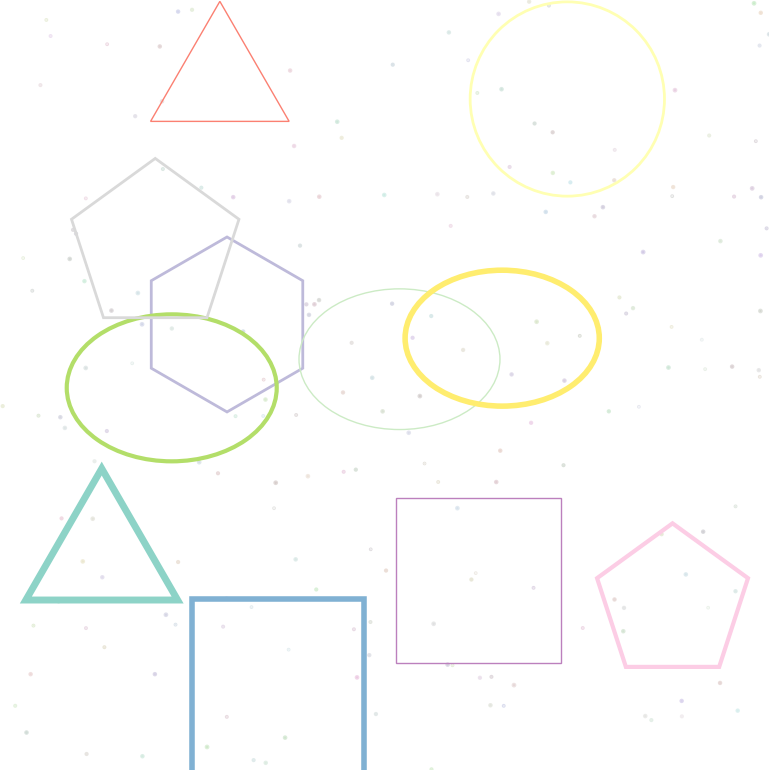[{"shape": "triangle", "thickness": 2.5, "radius": 0.57, "center": [0.132, 0.278]}, {"shape": "circle", "thickness": 1, "radius": 0.63, "center": [0.737, 0.871]}, {"shape": "hexagon", "thickness": 1, "radius": 0.57, "center": [0.295, 0.579]}, {"shape": "triangle", "thickness": 0.5, "radius": 0.52, "center": [0.286, 0.894]}, {"shape": "square", "thickness": 2, "radius": 0.56, "center": [0.361, 0.11]}, {"shape": "oval", "thickness": 1.5, "radius": 0.68, "center": [0.223, 0.496]}, {"shape": "pentagon", "thickness": 1.5, "radius": 0.52, "center": [0.873, 0.217]}, {"shape": "pentagon", "thickness": 1, "radius": 0.57, "center": [0.202, 0.68]}, {"shape": "square", "thickness": 0.5, "radius": 0.54, "center": [0.621, 0.246]}, {"shape": "oval", "thickness": 0.5, "radius": 0.65, "center": [0.519, 0.534]}, {"shape": "oval", "thickness": 2, "radius": 0.63, "center": [0.652, 0.561]}]